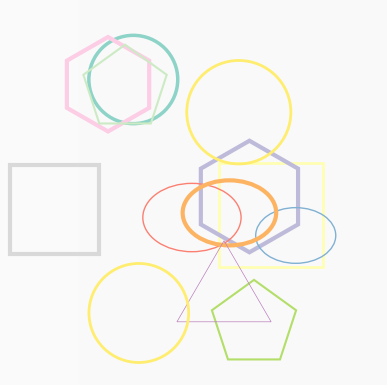[{"shape": "circle", "thickness": 2.5, "radius": 0.57, "center": [0.344, 0.794]}, {"shape": "square", "thickness": 2, "radius": 0.67, "center": [0.7, 0.442]}, {"shape": "hexagon", "thickness": 3, "radius": 0.72, "center": [0.644, 0.49]}, {"shape": "oval", "thickness": 1, "radius": 0.63, "center": [0.495, 0.435]}, {"shape": "oval", "thickness": 1, "radius": 0.52, "center": [0.763, 0.388]}, {"shape": "oval", "thickness": 3, "radius": 0.6, "center": [0.592, 0.447]}, {"shape": "pentagon", "thickness": 1.5, "radius": 0.57, "center": [0.655, 0.159]}, {"shape": "hexagon", "thickness": 3, "radius": 0.61, "center": [0.279, 0.781]}, {"shape": "square", "thickness": 3, "radius": 0.58, "center": [0.141, 0.457]}, {"shape": "triangle", "thickness": 0.5, "radius": 0.7, "center": [0.578, 0.234]}, {"shape": "pentagon", "thickness": 1.5, "radius": 0.57, "center": [0.323, 0.771]}, {"shape": "circle", "thickness": 2, "radius": 0.64, "center": [0.358, 0.187]}, {"shape": "circle", "thickness": 2, "radius": 0.67, "center": [0.616, 0.709]}]